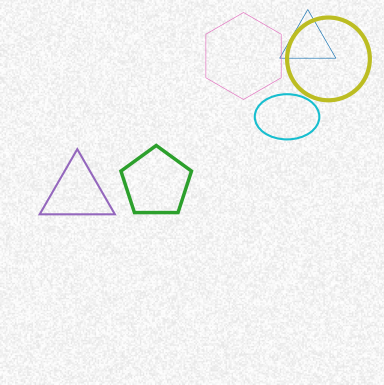[{"shape": "triangle", "thickness": 0.5, "radius": 0.42, "center": [0.799, 0.891]}, {"shape": "pentagon", "thickness": 2.5, "radius": 0.48, "center": [0.406, 0.526]}, {"shape": "triangle", "thickness": 1.5, "radius": 0.56, "center": [0.201, 0.5]}, {"shape": "hexagon", "thickness": 0.5, "radius": 0.57, "center": [0.633, 0.855]}, {"shape": "circle", "thickness": 3, "radius": 0.54, "center": [0.853, 0.847]}, {"shape": "oval", "thickness": 1.5, "radius": 0.42, "center": [0.746, 0.697]}]